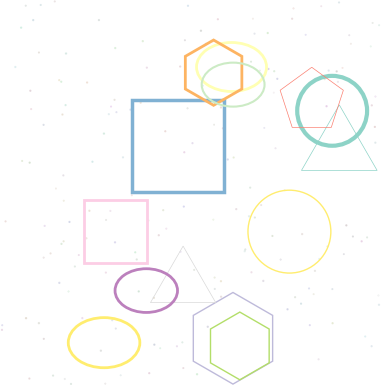[{"shape": "triangle", "thickness": 0.5, "radius": 0.57, "center": [0.881, 0.614]}, {"shape": "circle", "thickness": 3, "radius": 0.45, "center": [0.863, 0.712]}, {"shape": "oval", "thickness": 2, "radius": 0.45, "center": [0.601, 0.826]}, {"shape": "hexagon", "thickness": 1, "radius": 0.59, "center": [0.605, 0.121]}, {"shape": "pentagon", "thickness": 0.5, "radius": 0.43, "center": [0.81, 0.739]}, {"shape": "square", "thickness": 2.5, "radius": 0.6, "center": [0.463, 0.622]}, {"shape": "hexagon", "thickness": 2, "radius": 0.42, "center": [0.555, 0.811]}, {"shape": "hexagon", "thickness": 1, "radius": 0.44, "center": [0.623, 0.101]}, {"shape": "square", "thickness": 2, "radius": 0.41, "center": [0.301, 0.398]}, {"shape": "triangle", "thickness": 0.5, "radius": 0.49, "center": [0.476, 0.263]}, {"shape": "oval", "thickness": 2, "radius": 0.41, "center": [0.38, 0.245]}, {"shape": "oval", "thickness": 1.5, "radius": 0.41, "center": [0.606, 0.78]}, {"shape": "oval", "thickness": 2, "radius": 0.46, "center": [0.27, 0.11]}, {"shape": "circle", "thickness": 1, "radius": 0.54, "center": [0.752, 0.398]}]